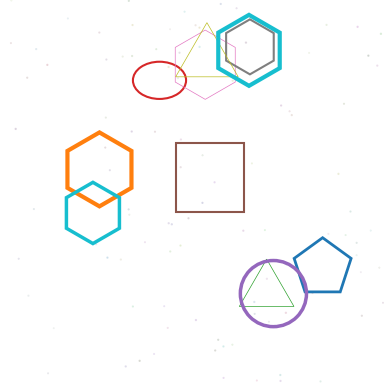[{"shape": "pentagon", "thickness": 2, "radius": 0.39, "center": [0.838, 0.305]}, {"shape": "hexagon", "thickness": 3, "radius": 0.48, "center": [0.258, 0.56]}, {"shape": "triangle", "thickness": 0.5, "radius": 0.41, "center": [0.693, 0.245]}, {"shape": "oval", "thickness": 1.5, "radius": 0.35, "center": [0.414, 0.791]}, {"shape": "circle", "thickness": 2.5, "radius": 0.43, "center": [0.71, 0.237]}, {"shape": "square", "thickness": 1.5, "radius": 0.45, "center": [0.545, 0.54]}, {"shape": "hexagon", "thickness": 0.5, "radius": 0.45, "center": [0.533, 0.832]}, {"shape": "hexagon", "thickness": 1.5, "radius": 0.36, "center": [0.649, 0.878]}, {"shape": "triangle", "thickness": 0.5, "radius": 0.47, "center": [0.537, 0.847]}, {"shape": "hexagon", "thickness": 2.5, "radius": 0.4, "center": [0.241, 0.447]}, {"shape": "hexagon", "thickness": 3, "radius": 0.46, "center": [0.647, 0.869]}]